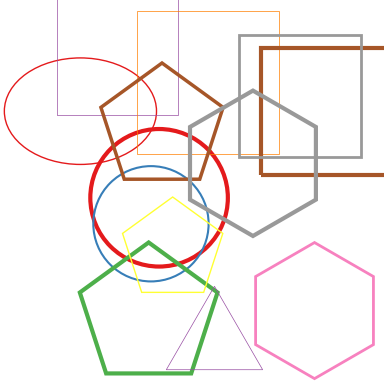[{"shape": "oval", "thickness": 1, "radius": 0.99, "center": [0.209, 0.711]}, {"shape": "circle", "thickness": 3, "radius": 0.89, "center": [0.413, 0.486]}, {"shape": "circle", "thickness": 1.5, "radius": 0.75, "center": [0.392, 0.419]}, {"shape": "pentagon", "thickness": 3, "radius": 0.94, "center": [0.386, 0.182]}, {"shape": "triangle", "thickness": 0.5, "radius": 0.72, "center": [0.557, 0.112]}, {"shape": "square", "thickness": 0.5, "radius": 0.79, "center": [0.306, 0.859]}, {"shape": "square", "thickness": 0.5, "radius": 0.92, "center": [0.54, 0.786]}, {"shape": "pentagon", "thickness": 1, "radius": 0.68, "center": [0.448, 0.351]}, {"shape": "pentagon", "thickness": 2.5, "radius": 0.83, "center": [0.421, 0.669]}, {"shape": "square", "thickness": 3, "radius": 0.82, "center": [0.842, 0.711]}, {"shape": "hexagon", "thickness": 2, "radius": 0.88, "center": [0.817, 0.193]}, {"shape": "square", "thickness": 2, "radius": 0.79, "center": [0.778, 0.751]}, {"shape": "hexagon", "thickness": 3, "radius": 0.94, "center": [0.657, 0.576]}]